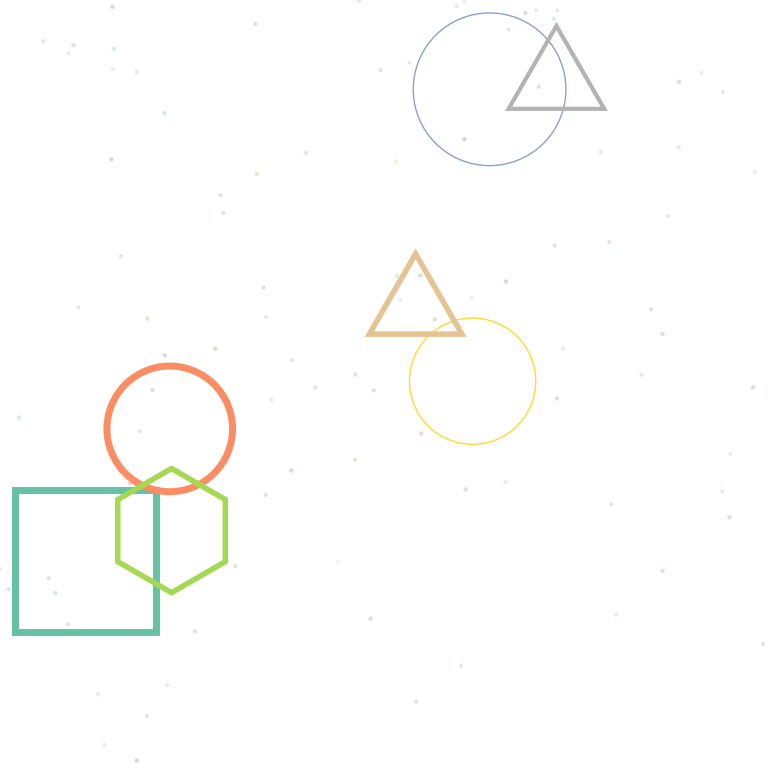[{"shape": "square", "thickness": 2.5, "radius": 0.46, "center": [0.111, 0.272]}, {"shape": "circle", "thickness": 2.5, "radius": 0.41, "center": [0.22, 0.443]}, {"shape": "circle", "thickness": 0.5, "radius": 0.5, "center": [0.636, 0.884]}, {"shape": "hexagon", "thickness": 2, "radius": 0.4, "center": [0.223, 0.311]}, {"shape": "circle", "thickness": 0.5, "radius": 0.41, "center": [0.614, 0.505]}, {"shape": "triangle", "thickness": 2, "radius": 0.35, "center": [0.54, 0.601]}, {"shape": "triangle", "thickness": 1.5, "radius": 0.36, "center": [0.723, 0.895]}]